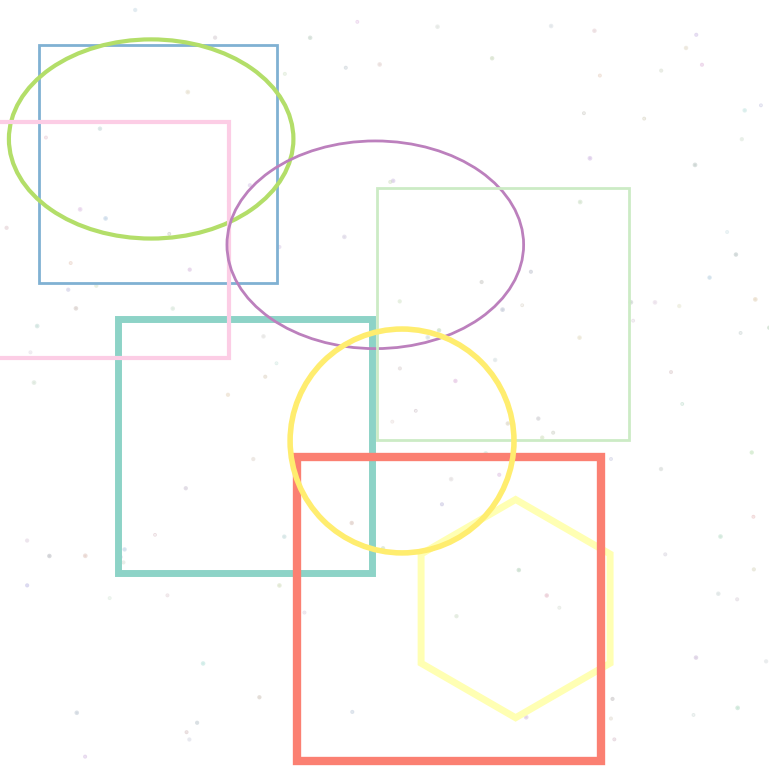[{"shape": "square", "thickness": 2.5, "radius": 0.83, "center": [0.318, 0.421]}, {"shape": "hexagon", "thickness": 2.5, "radius": 0.71, "center": [0.67, 0.21]}, {"shape": "square", "thickness": 3, "radius": 0.99, "center": [0.583, 0.209]}, {"shape": "square", "thickness": 1, "radius": 0.77, "center": [0.205, 0.787]}, {"shape": "oval", "thickness": 1.5, "radius": 0.92, "center": [0.196, 0.82]}, {"shape": "square", "thickness": 1.5, "radius": 0.77, "center": [0.143, 0.688]}, {"shape": "oval", "thickness": 1, "radius": 0.96, "center": [0.487, 0.682]}, {"shape": "square", "thickness": 1, "radius": 0.82, "center": [0.653, 0.593]}, {"shape": "circle", "thickness": 2, "radius": 0.73, "center": [0.522, 0.427]}]